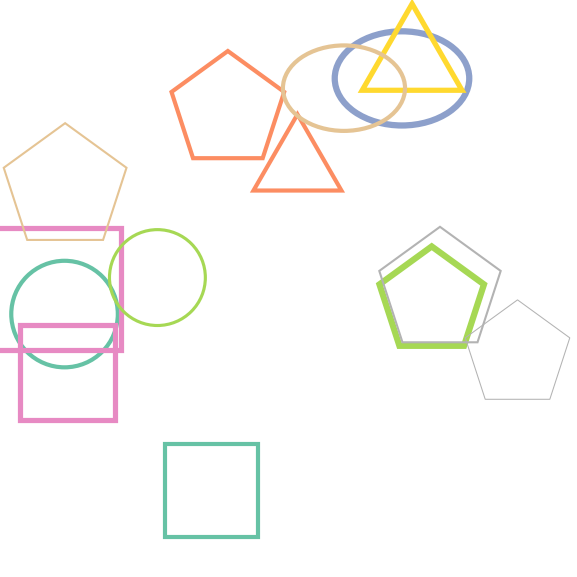[{"shape": "circle", "thickness": 2, "radius": 0.46, "center": [0.112, 0.455]}, {"shape": "square", "thickness": 2, "radius": 0.4, "center": [0.367, 0.15]}, {"shape": "triangle", "thickness": 2, "radius": 0.44, "center": [0.515, 0.713]}, {"shape": "pentagon", "thickness": 2, "radius": 0.51, "center": [0.395, 0.808]}, {"shape": "oval", "thickness": 3, "radius": 0.58, "center": [0.696, 0.863]}, {"shape": "square", "thickness": 2.5, "radius": 0.53, "center": [0.103, 0.498]}, {"shape": "square", "thickness": 2.5, "radius": 0.41, "center": [0.118, 0.354]}, {"shape": "pentagon", "thickness": 3, "radius": 0.48, "center": [0.748, 0.477]}, {"shape": "circle", "thickness": 1.5, "radius": 0.42, "center": [0.273, 0.518]}, {"shape": "triangle", "thickness": 2.5, "radius": 0.5, "center": [0.714, 0.893]}, {"shape": "oval", "thickness": 2, "radius": 0.53, "center": [0.596, 0.846]}, {"shape": "pentagon", "thickness": 1, "radius": 0.56, "center": [0.113, 0.674]}, {"shape": "pentagon", "thickness": 1, "radius": 0.55, "center": [0.762, 0.496]}, {"shape": "pentagon", "thickness": 0.5, "radius": 0.48, "center": [0.896, 0.385]}]